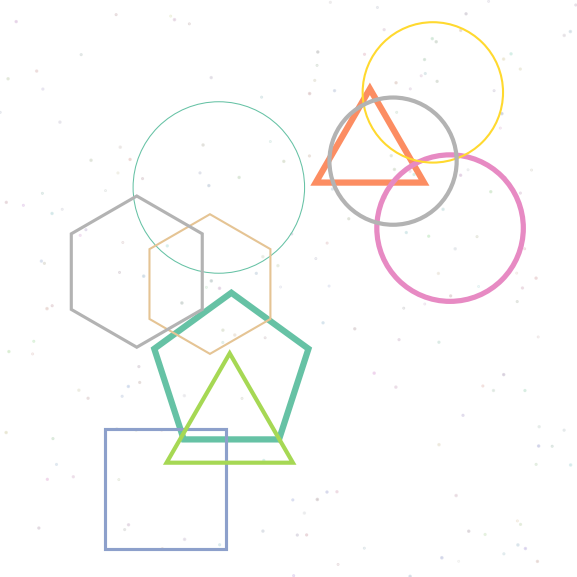[{"shape": "circle", "thickness": 0.5, "radius": 0.74, "center": [0.379, 0.674]}, {"shape": "pentagon", "thickness": 3, "radius": 0.7, "center": [0.401, 0.352]}, {"shape": "triangle", "thickness": 3, "radius": 0.54, "center": [0.64, 0.737]}, {"shape": "square", "thickness": 1.5, "radius": 0.52, "center": [0.286, 0.152]}, {"shape": "circle", "thickness": 2.5, "radius": 0.63, "center": [0.779, 0.604]}, {"shape": "triangle", "thickness": 2, "radius": 0.63, "center": [0.398, 0.261]}, {"shape": "circle", "thickness": 1, "radius": 0.61, "center": [0.75, 0.839]}, {"shape": "hexagon", "thickness": 1, "radius": 0.6, "center": [0.364, 0.507]}, {"shape": "hexagon", "thickness": 1.5, "radius": 0.65, "center": [0.237, 0.529]}, {"shape": "circle", "thickness": 2, "radius": 0.55, "center": [0.681, 0.72]}]